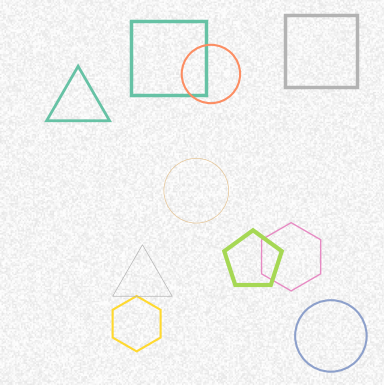[{"shape": "square", "thickness": 2.5, "radius": 0.48, "center": [0.437, 0.85]}, {"shape": "triangle", "thickness": 2, "radius": 0.47, "center": [0.203, 0.734]}, {"shape": "circle", "thickness": 1.5, "radius": 0.38, "center": [0.548, 0.808]}, {"shape": "circle", "thickness": 1.5, "radius": 0.46, "center": [0.859, 0.127]}, {"shape": "hexagon", "thickness": 1, "radius": 0.44, "center": [0.756, 0.333]}, {"shape": "pentagon", "thickness": 3, "radius": 0.39, "center": [0.657, 0.323]}, {"shape": "hexagon", "thickness": 1.5, "radius": 0.36, "center": [0.355, 0.159]}, {"shape": "circle", "thickness": 0.5, "radius": 0.42, "center": [0.51, 0.505]}, {"shape": "triangle", "thickness": 0.5, "radius": 0.45, "center": [0.37, 0.275]}, {"shape": "square", "thickness": 2.5, "radius": 0.47, "center": [0.835, 0.867]}]